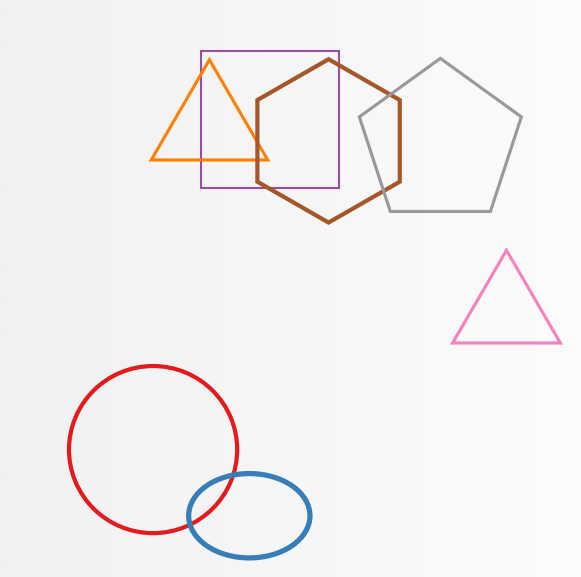[{"shape": "circle", "thickness": 2, "radius": 0.72, "center": [0.263, 0.221]}, {"shape": "oval", "thickness": 2.5, "radius": 0.52, "center": [0.429, 0.106]}, {"shape": "square", "thickness": 1, "radius": 0.59, "center": [0.464, 0.793]}, {"shape": "triangle", "thickness": 1.5, "radius": 0.58, "center": [0.36, 0.78]}, {"shape": "hexagon", "thickness": 2, "radius": 0.71, "center": [0.565, 0.755]}, {"shape": "triangle", "thickness": 1.5, "radius": 0.54, "center": [0.871, 0.459]}, {"shape": "pentagon", "thickness": 1.5, "radius": 0.73, "center": [0.758, 0.752]}]